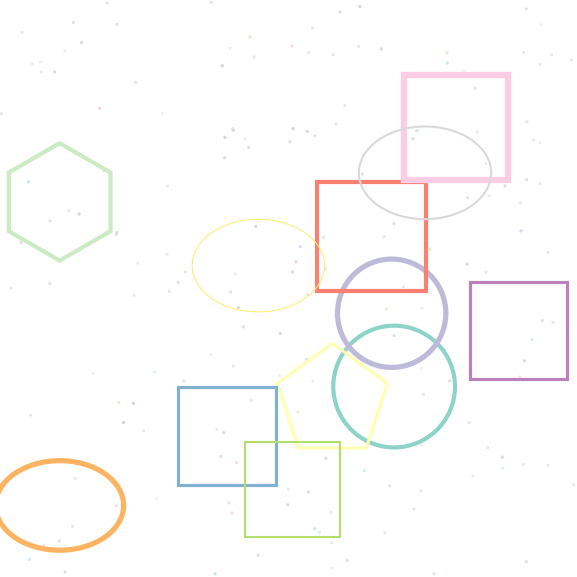[{"shape": "circle", "thickness": 2, "radius": 0.53, "center": [0.682, 0.33]}, {"shape": "pentagon", "thickness": 1.5, "radius": 0.5, "center": [0.576, 0.304]}, {"shape": "circle", "thickness": 2.5, "radius": 0.47, "center": [0.678, 0.457]}, {"shape": "square", "thickness": 2, "radius": 0.47, "center": [0.643, 0.59]}, {"shape": "square", "thickness": 1.5, "radius": 0.42, "center": [0.393, 0.245]}, {"shape": "oval", "thickness": 2.5, "radius": 0.55, "center": [0.103, 0.124]}, {"shape": "square", "thickness": 1, "radius": 0.41, "center": [0.507, 0.152]}, {"shape": "square", "thickness": 3, "radius": 0.45, "center": [0.79, 0.778]}, {"shape": "oval", "thickness": 1, "radius": 0.57, "center": [0.736, 0.7]}, {"shape": "square", "thickness": 1.5, "radius": 0.42, "center": [0.898, 0.427]}, {"shape": "hexagon", "thickness": 2, "radius": 0.51, "center": [0.103, 0.65]}, {"shape": "oval", "thickness": 0.5, "radius": 0.57, "center": [0.447, 0.539]}]